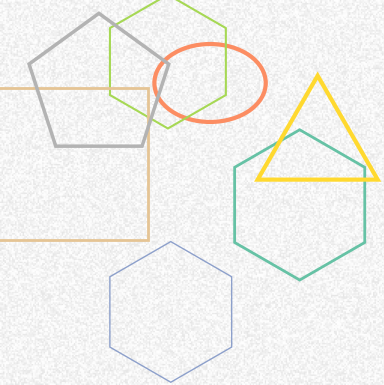[{"shape": "hexagon", "thickness": 2, "radius": 0.98, "center": [0.778, 0.468]}, {"shape": "oval", "thickness": 3, "radius": 0.72, "center": [0.546, 0.784]}, {"shape": "hexagon", "thickness": 1, "radius": 0.91, "center": [0.444, 0.19]}, {"shape": "hexagon", "thickness": 1.5, "radius": 0.87, "center": [0.436, 0.84]}, {"shape": "triangle", "thickness": 3, "radius": 0.9, "center": [0.825, 0.623]}, {"shape": "square", "thickness": 2, "radius": 0.98, "center": [0.188, 0.574]}, {"shape": "pentagon", "thickness": 2.5, "radius": 0.95, "center": [0.257, 0.775]}]